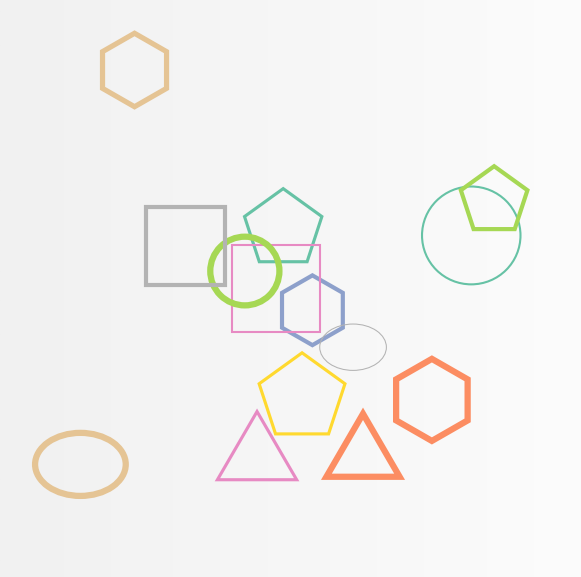[{"shape": "circle", "thickness": 1, "radius": 0.42, "center": [0.811, 0.591]}, {"shape": "pentagon", "thickness": 1.5, "radius": 0.35, "center": [0.487, 0.603]}, {"shape": "triangle", "thickness": 3, "radius": 0.36, "center": [0.625, 0.21]}, {"shape": "hexagon", "thickness": 3, "radius": 0.36, "center": [0.743, 0.307]}, {"shape": "hexagon", "thickness": 2, "radius": 0.3, "center": [0.537, 0.462]}, {"shape": "square", "thickness": 1, "radius": 0.38, "center": [0.474, 0.5]}, {"shape": "triangle", "thickness": 1.5, "radius": 0.39, "center": [0.442, 0.208]}, {"shape": "circle", "thickness": 3, "radius": 0.3, "center": [0.421, 0.53]}, {"shape": "pentagon", "thickness": 2, "radius": 0.3, "center": [0.85, 0.651]}, {"shape": "pentagon", "thickness": 1.5, "radius": 0.39, "center": [0.52, 0.311]}, {"shape": "oval", "thickness": 3, "radius": 0.39, "center": [0.138, 0.195]}, {"shape": "hexagon", "thickness": 2.5, "radius": 0.32, "center": [0.231, 0.878]}, {"shape": "square", "thickness": 2, "radius": 0.34, "center": [0.319, 0.573]}, {"shape": "oval", "thickness": 0.5, "radius": 0.29, "center": [0.607, 0.398]}]